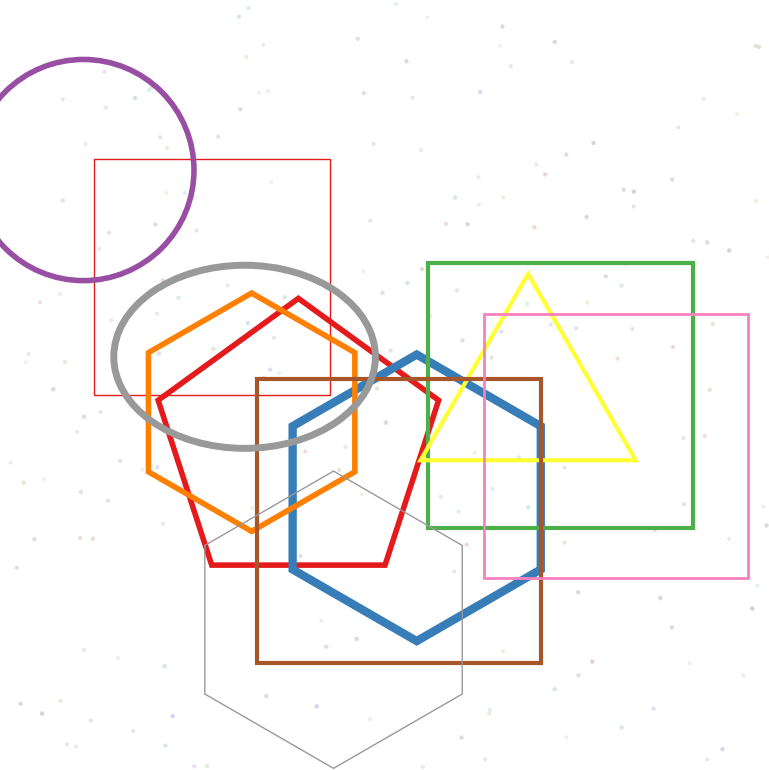[{"shape": "square", "thickness": 0.5, "radius": 0.77, "center": [0.275, 0.64]}, {"shape": "pentagon", "thickness": 2, "radius": 0.96, "center": [0.388, 0.421]}, {"shape": "hexagon", "thickness": 3, "radius": 0.93, "center": [0.541, 0.353]}, {"shape": "square", "thickness": 1.5, "radius": 0.86, "center": [0.728, 0.487]}, {"shape": "circle", "thickness": 2, "radius": 0.72, "center": [0.108, 0.779]}, {"shape": "hexagon", "thickness": 2, "radius": 0.77, "center": [0.327, 0.465]}, {"shape": "triangle", "thickness": 1.5, "radius": 0.81, "center": [0.686, 0.483]}, {"shape": "square", "thickness": 1.5, "radius": 0.92, "center": [0.518, 0.323]}, {"shape": "square", "thickness": 1, "radius": 0.86, "center": [0.8, 0.421]}, {"shape": "oval", "thickness": 2.5, "radius": 0.85, "center": [0.318, 0.537]}, {"shape": "hexagon", "thickness": 0.5, "radius": 0.97, "center": [0.433, 0.195]}]